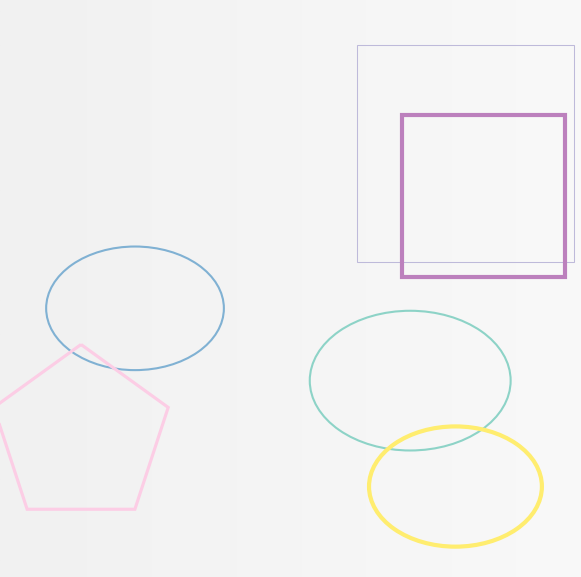[{"shape": "oval", "thickness": 1, "radius": 0.86, "center": [0.706, 0.34]}, {"shape": "square", "thickness": 0.5, "radius": 0.94, "center": [0.801, 0.733]}, {"shape": "oval", "thickness": 1, "radius": 0.76, "center": [0.232, 0.465]}, {"shape": "pentagon", "thickness": 1.5, "radius": 0.79, "center": [0.139, 0.245]}, {"shape": "square", "thickness": 2, "radius": 0.7, "center": [0.831, 0.659]}, {"shape": "oval", "thickness": 2, "radius": 0.74, "center": [0.784, 0.157]}]